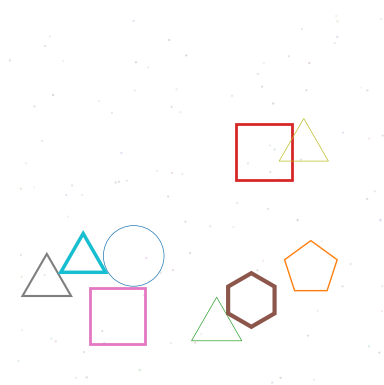[{"shape": "circle", "thickness": 0.5, "radius": 0.39, "center": [0.347, 0.335]}, {"shape": "pentagon", "thickness": 1, "radius": 0.36, "center": [0.807, 0.303]}, {"shape": "triangle", "thickness": 0.5, "radius": 0.38, "center": [0.563, 0.153]}, {"shape": "square", "thickness": 2, "radius": 0.36, "center": [0.685, 0.604]}, {"shape": "hexagon", "thickness": 3, "radius": 0.35, "center": [0.653, 0.221]}, {"shape": "square", "thickness": 2, "radius": 0.36, "center": [0.306, 0.179]}, {"shape": "triangle", "thickness": 1.5, "radius": 0.36, "center": [0.122, 0.268]}, {"shape": "triangle", "thickness": 0.5, "radius": 0.37, "center": [0.789, 0.618]}, {"shape": "triangle", "thickness": 2.5, "radius": 0.34, "center": [0.216, 0.326]}]